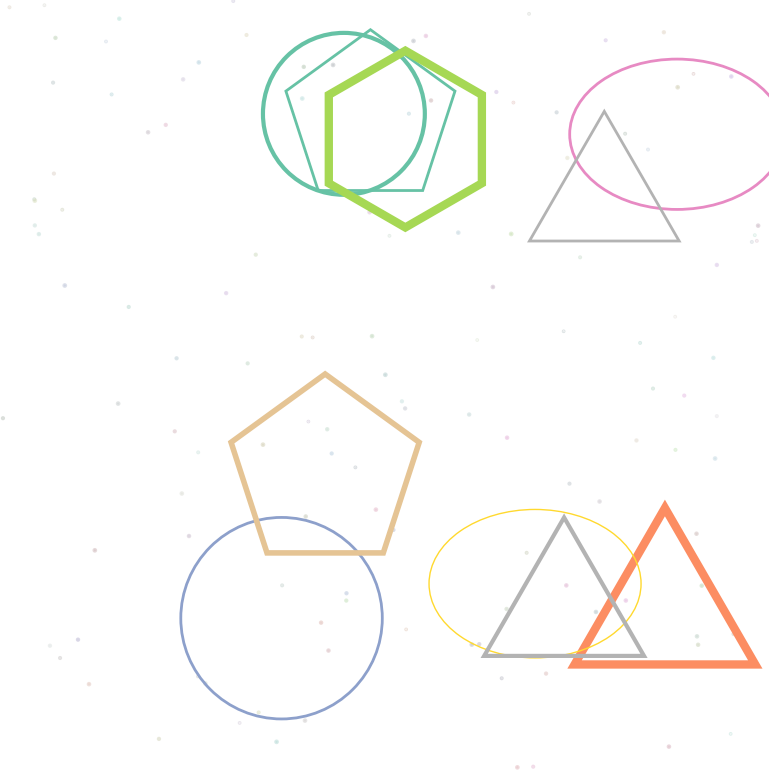[{"shape": "pentagon", "thickness": 1, "radius": 0.58, "center": [0.481, 0.846]}, {"shape": "circle", "thickness": 1.5, "radius": 0.53, "center": [0.447, 0.852]}, {"shape": "triangle", "thickness": 3, "radius": 0.68, "center": [0.864, 0.205]}, {"shape": "circle", "thickness": 1, "radius": 0.65, "center": [0.366, 0.197]}, {"shape": "oval", "thickness": 1, "radius": 0.7, "center": [0.879, 0.826]}, {"shape": "hexagon", "thickness": 3, "radius": 0.57, "center": [0.526, 0.819]}, {"shape": "oval", "thickness": 0.5, "radius": 0.69, "center": [0.695, 0.242]}, {"shape": "pentagon", "thickness": 2, "radius": 0.64, "center": [0.422, 0.386]}, {"shape": "triangle", "thickness": 1.5, "radius": 0.6, "center": [0.733, 0.208]}, {"shape": "triangle", "thickness": 1, "radius": 0.56, "center": [0.785, 0.743]}]